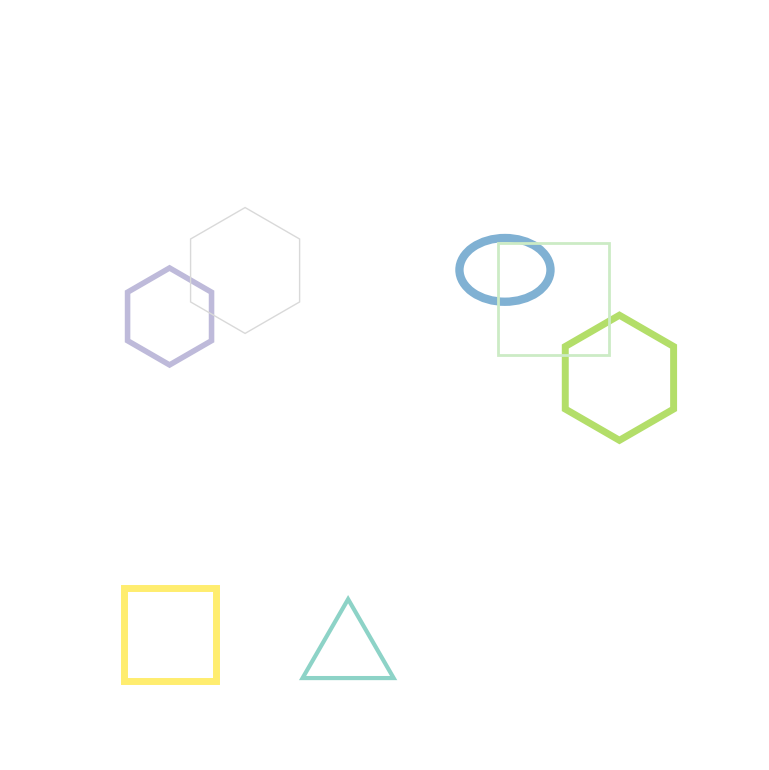[{"shape": "triangle", "thickness": 1.5, "radius": 0.34, "center": [0.452, 0.154]}, {"shape": "hexagon", "thickness": 2, "radius": 0.31, "center": [0.22, 0.589]}, {"shape": "oval", "thickness": 3, "radius": 0.3, "center": [0.656, 0.65]}, {"shape": "hexagon", "thickness": 2.5, "radius": 0.41, "center": [0.804, 0.509]}, {"shape": "hexagon", "thickness": 0.5, "radius": 0.41, "center": [0.318, 0.649]}, {"shape": "square", "thickness": 1, "radius": 0.36, "center": [0.719, 0.612]}, {"shape": "square", "thickness": 2.5, "radius": 0.3, "center": [0.221, 0.176]}]